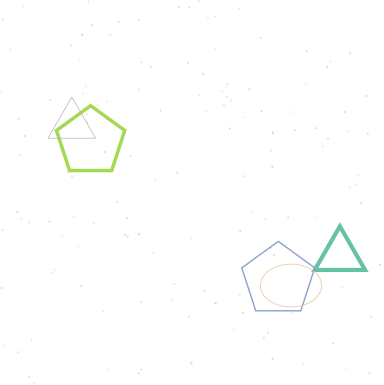[{"shape": "triangle", "thickness": 3, "radius": 0.38, "center": [0.883, 0.337]}, {"shape": "pentagon", "thickness": 1, "radius": 0.5, "center": [0.723, 0.273]}, {"shape": "pentagon", "thickness": 2.5, "radius": 0.47, "center": [0.235, 0.632]}, {"shape": "oval", "thickness": 0.5, "radius": 0.4, "center": [0.756, 0.258]}, {"shape": "triangle", "thickness": 0.5, "radius": 0.36, "center": [0.186, 0.677]}]